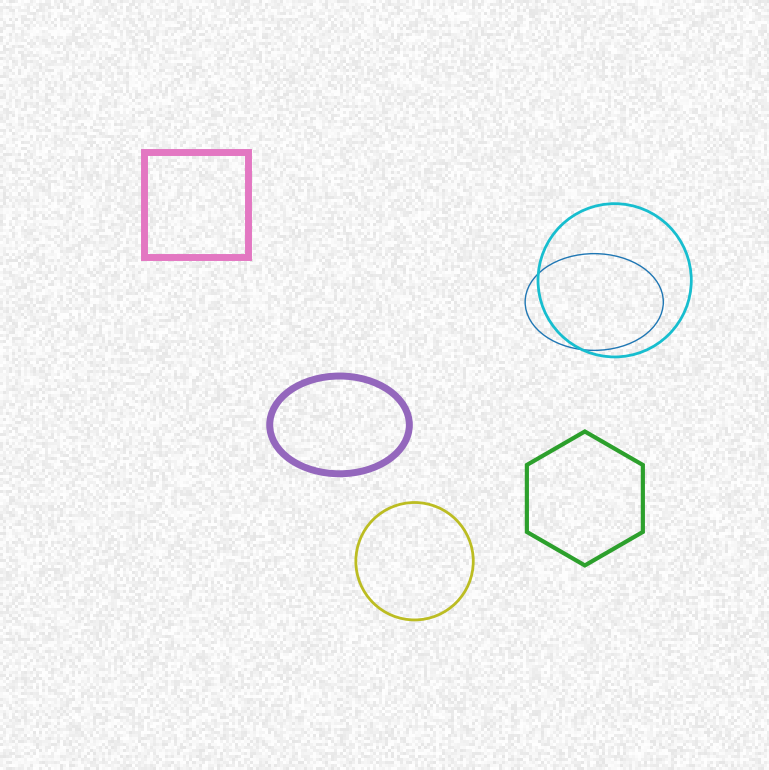[{"shape": "oval", "thickness": 0.5, "radius": 0.45, "center": [0.772, 0.608]}, {"shape": "hexagon", "thickness": 1.5, "radius": 0.43, "center": [0.76, 0.353]}, {"shape": "oval", "thickness": 2.5, "radius": 0.45, "center": [0.441, 0.448]}, {"shape": "square", "thickness": 2.5, "radius": 0.34, "center": [0.255, 0.734]}, {"shape": "circle", "thickness": 1, "radius": 0.38, "center": [0.538, 0.271]}, {"shape": "circle", "thickness": 1, "radius": 0.5, "center": [0.798, 0.636]}]